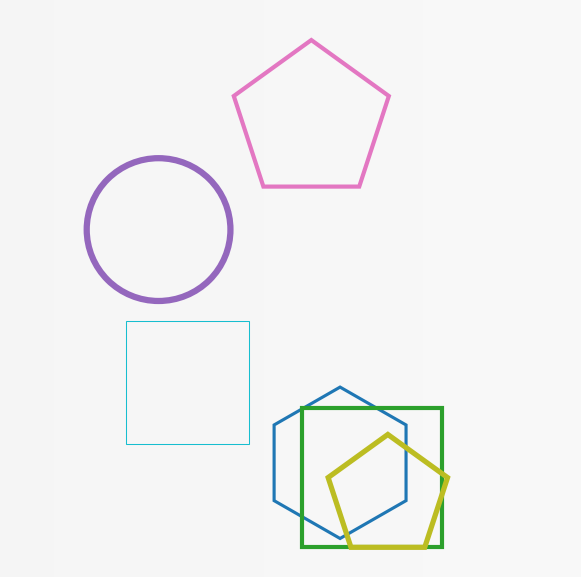[{"shape": "hexagon", "thickness": 1.5, "radius": 0.66, "center": [0.585, 0.198]}, {"shape": "square", "thickness": 2, "radius": 0.6, "center": [0.641, 0.172]}, {"shape": "circle", "thickness": 3, "radius": 0.62, "center": [0.273, 0.602]}, {"shape": "pentagon", "thickness": 2, "radius": 0.7, "center": [0.536, 0.79]}, {"shape": "pentagon", "thickness": 2.5, "radius": 0.54, "center": [0.667, 0.139]}, {"shape": "square", "thickness": 0.5, "radius": 0.53, "center": [0.323, 0.337]}]